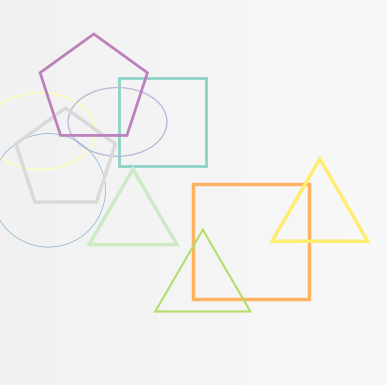[{"shape": "square", "thickness": 2, "radius": 0.57, "center": [0.419, 0.683]}, {"shape": "oval", "thickness": 1, "radius": 0.71, "center": [0.104, 0.659]}, {"shape": "oval", "thickness": 1, "radius": 0.64, "center": [0.303, 0.683]}, {"shape": "circle", "thickness": 0.5, "radius": 0.74, "center": [0.125, 0.506]}, {"shape": "square", "thickness": 2.5, "radius": 0.75, "center": [0.649, 0.372]}, {"shape": "triangle", "thickness": 1.5, "radius": 0.71, "center": [0.523, 0.262]}, {"shape": "pentagon", "thickness": 2.5, "radius": 0.68, "center": [0.169, 0.584]}, {"shape": "pentagon", "thickness": 2, "radius": 0.73, "center": [0.242, 0.766]}, {"shape": "triangle", "thickness": 2.5, "radius": 0.65, "center": [0.343, 0.43]}, {"shape": "triangle", "thickness": 2.5, "radius": 0.71, "center": [0.825, 0.445]}]